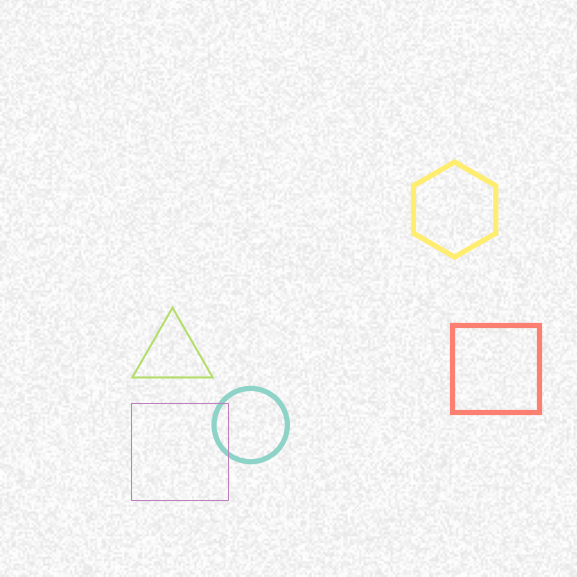[{"shape": "circle", "thickness": 2.5, "radius": 0.32, "center": [0.434, 0.263]}, {"shape": "square", "thickness": 2.5, "radius": 0.38, "center": [0.857, 0.362]}, {"shape": "triangle", "thickness": 1, "radius": 0.4, "center": [0.299, 0.386]}, {"shape": "square", "thickness": 0.5, "radius": 0.42, "center": [0.311, 0.218]}, {"shape": "hexagon", "thickness": 2.5, "radius": 0.41, "center": [0.787, 0.636]}]